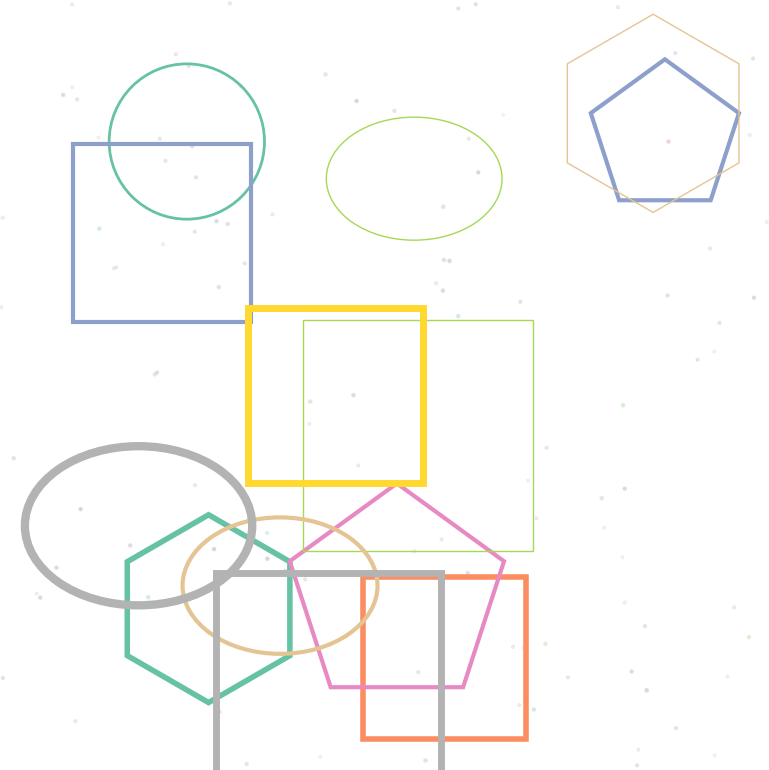[{"shape": "hexagon", "thickness": 2, "radius": 0.61, "center": [0.271, 0.21]}, {"shape": "circle", "thickness": 1, "radius": 0.5, "center": [0.243, 0.816]}, {"shape": "square", "thickness": 2, "radius": 0.53, "center": [0.578, 0.145]}, {"shape": "pentagon", "thickness": 1.5, "radius": 0.51, "center": [0.863, 0.822]}, {"shape": "square", "thickness": 1.5, "radius": 0.58, "center": [0.211, 0.698]}, {"shape": "pentagon", "thickness": 1.5, "radius": 0.73, "center": [0.515, 0.226]}, {"shape": "oval", "thickness": 0.5, "radius": 0.57, "center": [0.538, 0.768]}, {"shape": "square", "thickness": 0.5, "radius": 0.75, "center": [0.543, 0.434]}, {"shape": "square", "thickness": 2.5, "radius": 0.57, "center": [0.436, 0.486]}, {"shape": "oval", "thickness": 1.5, "radius": 0.63, "center": [0.364, 0.239]}, {"shape": "hexagon", "thickness": 0.5, "radius": 0.64, "center": [0.848, 0.853]}, {"shape": "oval", "thickness": 3, "radius": 0.74, "center": [0.18, 0.317]}, {"shape": "square", "thickness": 2.5, "radius": 0.73, "center": [0.427, 0.11]}]